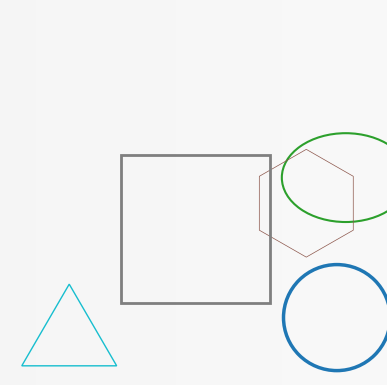[{"shape": "circle", "thickness": 2.5, "radius": 0.69, "center": [0.869, 0.175]}, {"shape": "oval", "thickness": 1.5, "radius": 0.82, "center": [0.892, 0.539]}, {"shape": "hexagon", "thickness": 0.5, "radius": 0.7, "center": [0.79, 0.472]}, {"shape": "square", "thickness": 2, "radius": 0.96, "center": [0.505, 0.405]}, {"shape": "triangle", "thickness": 1, "radius": 0.71, "center": [0.179, 0.121]}]